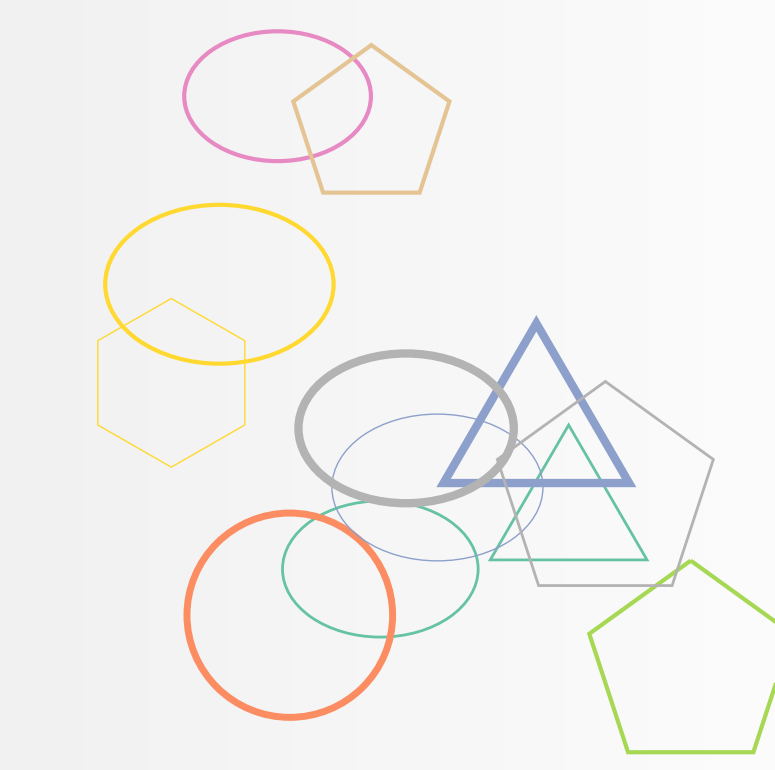[{"shape": "triangle", "thickness": 1, "radius": 0.58, "center": [0.734, 0.331]}, {"shape": "oval", "thickness": 1, "radius": 0.63, "center": [0.491, 0.261]}, {"shape": "circle", "thickness": 2.5, "radius": 0.66, "center": [0.374, 0.201]}, {"shape": "triangle", "thickness": 3, "radius": 0.69, "center": [0.692, 0.442]}, {"shape": "oval", "thickness": 0.5, "radius": 0.68, "center": [0.564, 0.367]}, {"shape": "oval", "thickness": 1.5, "radius": 0.6, "center": [0.358, 0.875]}, {"shape": "pentagon", "thickness": 1.5, "radius": 0.69, "center": [0.891, 0.134]}, {"shape": "oval", "thickness": 1.5, "radius": 0.74, "center": [0.283, 0.631]}, {"shape": "hexagon", "thickness": 0.5, "radius": 0.55, "center": [0.221, 0.503]}, {"shape": "pentagon", "thickness": 1.5, "radius": 0.53, "center": [0.479, 0.836]}, {"shape": "oval", "thickness": 3, "radius": 0.69, "center": [0.524, 0.444]}, {"shape": "pentagon", "thickness": 1, "radius": 0.73, "center": [0.781, 0.358]}]